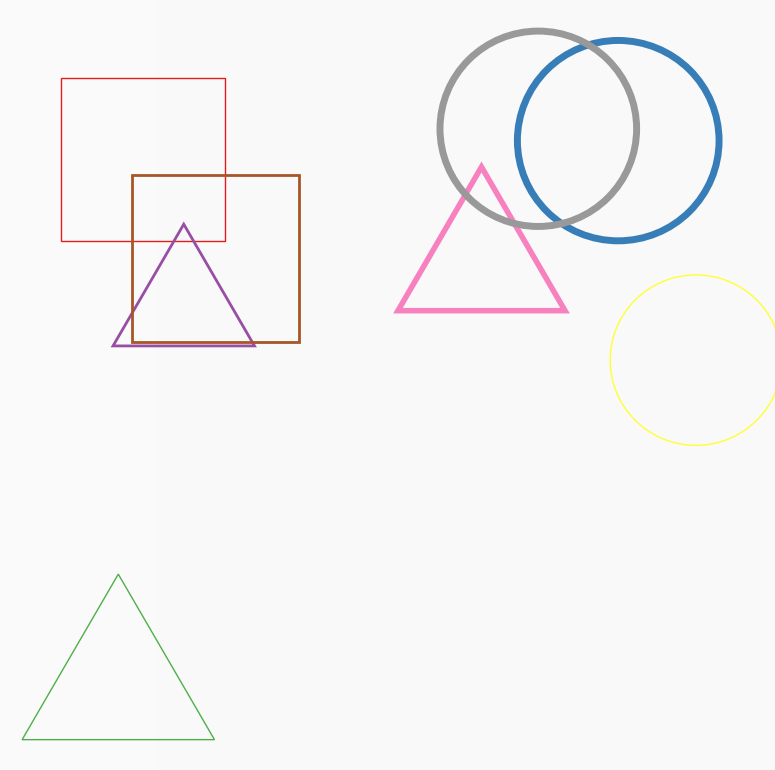[{"shape": "square", "thickness": 0.5, "radius": 0.53, "center": [0.185, 0.793]}, {"shape": "circle", "thickness": 2.5, "radius": 0.65, "center": [0.798, 0.817]}, {"shape": "triangle", "thickness": 0.5, "radius": 0.72, "center": [0.153, 0.111]}, {"shape": "triangle", "thickness": 1, "radius": 0.53, "center": [0.237, 0.603]}, {"shape": "circle", "thickness": 0.5, "radius": 0.55, "center": [0.898, 0.532]}, {"shape": "square", "thickness": 1, "radius": 0.54, "center": [0.278, 0.664]}, {"shape": "triangle", "thickness": 2, "radius": 0.62, "center": [0.621, 0.659]}, {"shape": "circle", "thickness": 2.5, "radius": 0.63, "center": [0.695, 0.833]}]